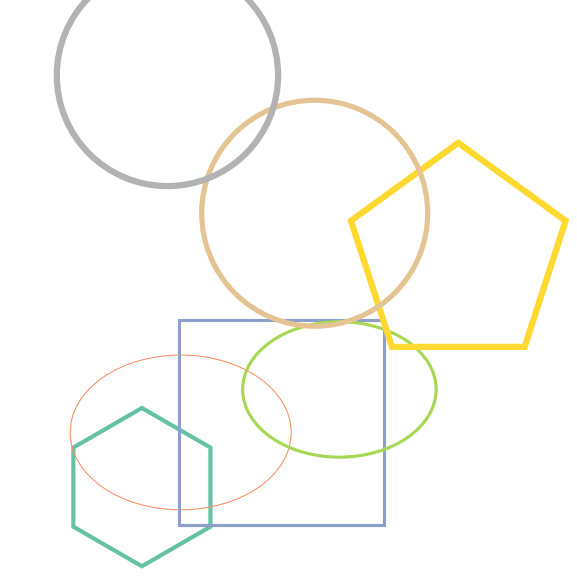[{"shape": "hexagon", "thickness": 2, "radius": 0.69, "center": [0.246, 0.156]}, {"shape": "oval", "thickness": 0.5, "radius": 0.96, "center": [0.313, 0.25]}, {"shape": "square", "thickness": 1.5, "radius": 0.89, "center": [0.487, 0.268]}, {"shape": "oval", "thickness": 1.5, "radius": 0.84, "center": [0.588, 0.325]}, {"shape": "pentagon", "thickness": 3, "radius": 0.98, "center": [0.794, 0.556]}, {"shape": "circle", "thickness": 2.5, "radius": 0.98, "center": [0.545, 0.63]}, {"shape": "circle", "thickness": 3, "radius": 0.96, "center": [0.29, 0.869]}]